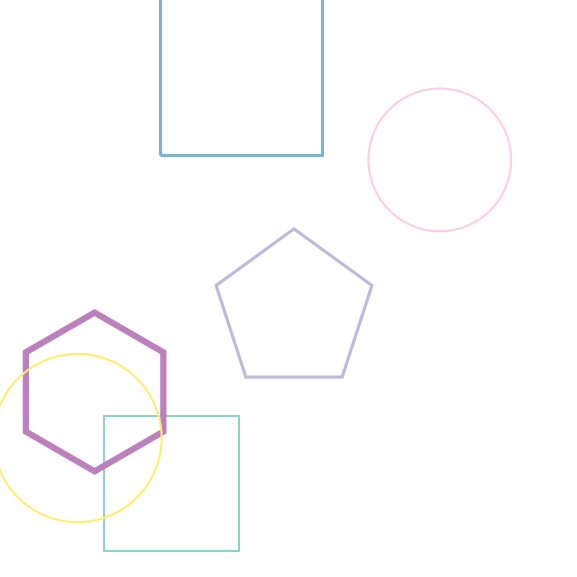[{"shape": "square", "thickness": 1, "radius": 0.58, "center": [0.297, 0.161]}, {"shape": "pentagon", "thickness": 1.5, "radius": 0.71, "center": [0.509, 0.461]}, {"shape": "square", "thickness": 1.5, "radius": 0.7, "center": [0.418, 0.872]}, {"shape": "circle", "thickness": 1, "radius": 0.62, "center": [0.762, 0.722]}, {"shape": "hexagon", "thickness": 3, "radius": 0.69, "center": [0.164, 0.32]}, {"shape": "circle", "thickness": 1, "radius": 0.73, "center": [0.134, 0.241]}]